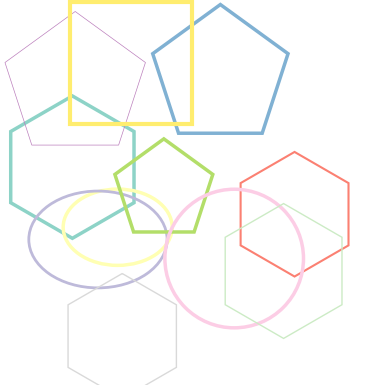[{"shape": "hexagon", "thickness": 2.5, "radius": 0.92, "center": [0.188, 0.566]}, {"shape": "oval", "thickness": 2.5, "radius": 0.71, "center": [0.306, 0.41]}, {"shape": "oval", "thickness": 2, "radius": 0.9, "center": [0.254, 0.378]}, {"shape": "hexagon", "thickness": 1.5, "radius": 0.81, "center": [0.765, 0.444]}, {"shape": "pentagon", "thickness": 2.5, "radius": 0.92, "center": [0.572, 0.803]}, {"shape": "pentagon", "thickness": 2.5, "radius": 0.67, "center": [0.426, 0.506]}, {"shape": "circle", "thickness": 2.5, "radius": 0.9, "center": [0.608, 0.328]}, {"shape": "hexagon", "thickness": 1, "radius": 0.81, "center": [0.317, 0.127]}, {"shape": "pentagon", "thickness": 0.5, "radius": 0.96, "center": [0.195, 0.778]}, {"shape": "hexagon", "thickness": 1, "radius": 0.88, "center": [0.737, 0.296]}, {"shape": "square", "thickness": 3, "radius": 0.79, "center": [0.34, 0.837]}]